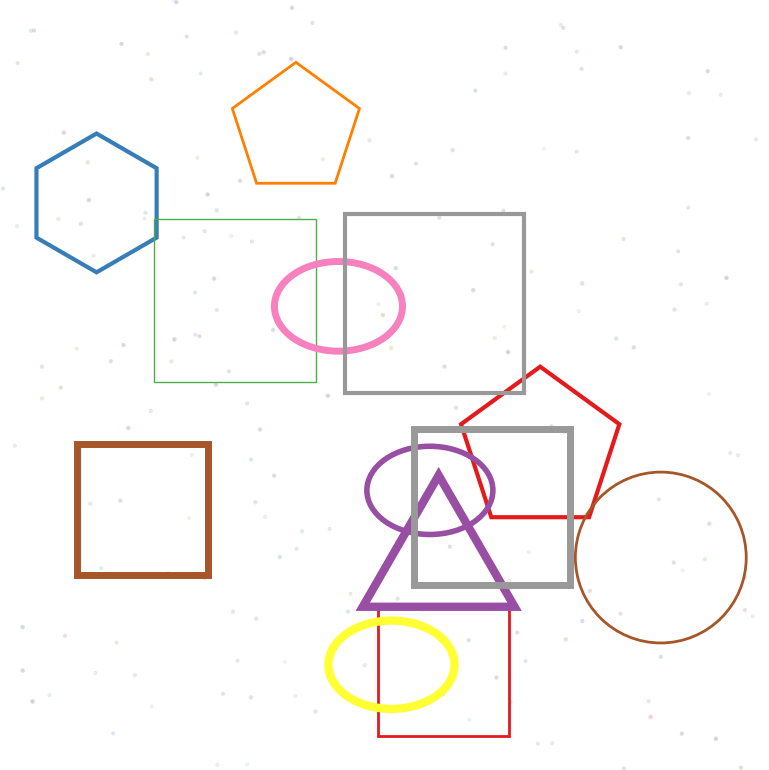[{"shape": "square", "thickness": 1, "radius": 0.43, "center": [0.576, 0.13]}, {"shape": "pentagon", "thickness": 1.5, "radius": 0.54, "center": [0.702, 0.416]}, {"shape": "hexagon", "thickness": 1.5, "radius": 0.45, "center": [0.125, 0.736]}, {"shape": "square", "thickness": 0.5, "radius": 0.53, "center": [0.305, 0.61]}, {"shape": "triangle", "thickness": 3, "radius": 0.57, "center": [0.57, 0.269]}, {"shape": "oval", "thickness": 2, "radius": 0.41, "center": [0.558, 0.363]}, {"shape": "pentagon", "thickness": 1, "radius": 0.43, "center": [0.384, 0.832]}, {"shape": "oval", "thickness": 3, "radius": 0.41, "center": [0.508, 0.137]}, {"shape": "square", "thickness": 2.5, "radius": 0.42, "center": [0.185, 0.338]}, {"shape": "circle", "thickness": 1, "radius": 0.55, "center": [0.858, 0.276]}, {"shape": "oval", "thickness": 2.5, "radius": 0.42, "center": [0.44, 0.602]}, {"shape": "square", "thickness": 2.5, "radius": 0.51, "center": [0.639, 0.341]}, {"shape": "square", "thickness": 1.5, "radius": 0.58, "center": [0.564, 0.606]}]